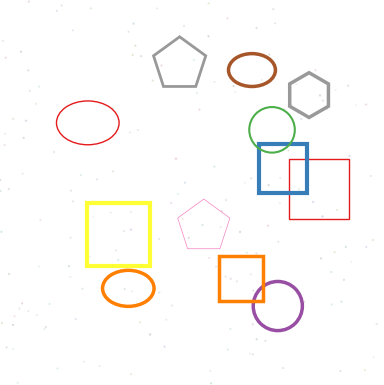[{"shape": "square", "thickness": 1, "radius": 0.39, "center": [0.829, 0.508]}, {"shape": "oval", "thickness": 1, "radius": 0.41, "center": [0.228, 0.681]}, {"shape": "square", "thickness": 3, "radius": 0.31, "center": [0.735, 0.563]}, {"shape": "circle", "thickness": 1.5, "radius": 0.3, "center": [0.707, 0.663]}, {"shape": "circle", "thickness": 2.5, "radius": 0.32, "center": [0.722, 0.205]}, {"shape": "oval", "thickness": 2.5, "radius": 0.33, "center": [0.333, 0.251]}, {"shape": "square", "thickness": 2.5, "radius": 0.29, "center": [0.626, 0.277]}, {"shape": "square", "thickness": 3, "radius": 0.41, "center": [0.307, 0.392]}, {"shape": "oval", "thickness": 2.5, "radius": 0.3, "center": [0.654, 0.818]}, {"shape": "pentagon", "thickness": 0.5, "radius": 0.36, "center": [0.529, 0.412]}, {"shape": "hexagon", "thickness": 2.5, "radius": 0.29, "center": [0.803, 0.753]}, {"shape": "pentagon", "thickness": 2, "radius": 0.36, "center": [0.467, 0.833]}]